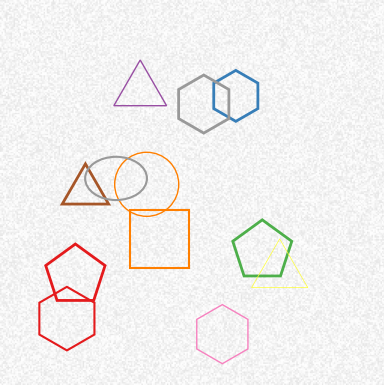[{"shape": "pentagon", "thickness": 2, "radius": 0.41, "center": [0.196, 0.285]}, {"shape": "hexagon", "thickness": 1.5, "radius": 0.41, "center": [0.174, 0.172]}, {"shape": "hexagon", "thickness": 2, "radius": 0.33, "center": [0.613, 0.751]}, {"shape": "pentagon", "thickness": 2, "radius": 0.4, "center": [0.681, 0.348]}, {"shape": "triangle", "thickness": 1, "radius": 0.4, "center": [0.364, 0.765]}, {"shape": "square", "thickness": 1.5, "radius": 0.38, "center": [0.414, 0.379]}, {"shape": "circle", "thickness": 1, "radius": 0.42, "center": [0.381, 0.521]}, {"shape": "triangle", "thickness": 0.5, "radius": 0.42, "center": [0.726, 0.295]}, {"shape": "triangle", "thickness": 2, "radius": 0.35, "center": [0.222, 0.505]}, {"shape": "hexagon", "thickness": 1, "radius": 0.38, "center": [0.578, 0.132]}, {"shape": "hexagon", "thickness": 2, "radius": 0.38, "center": [0.529, 0.73]}, {"shape": "oval", "thickness": 1.5, "radius": 0.4, "center": [0.301, 0.537]}]